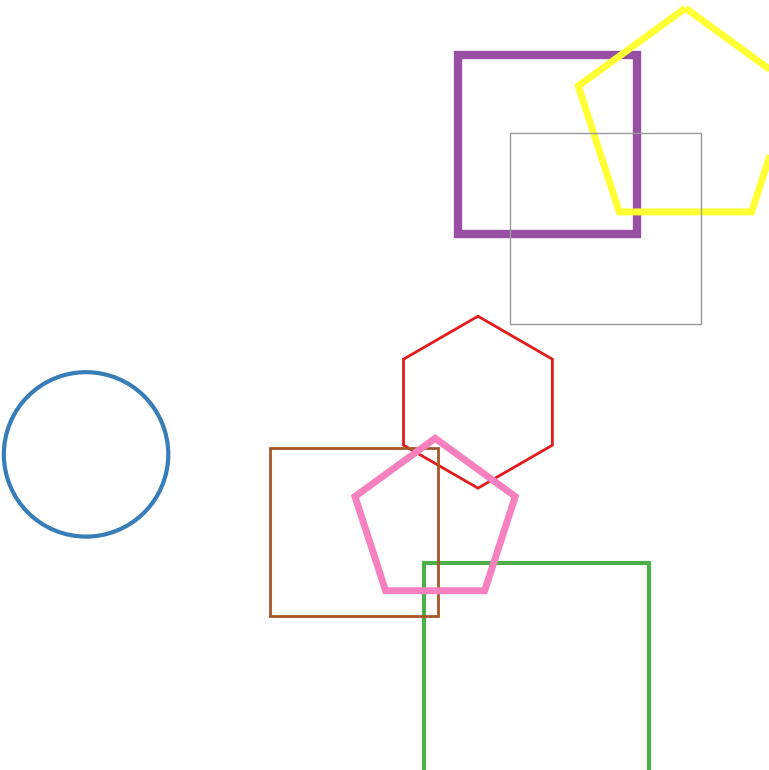[{"shape": "hexagon", "thickness": 1, "radius": 0.56, "center": [0.621, 0.478]}, {"shape": "circle", "thickness": 1.5, "radius": 0.53, "center": [0.112, 0.41]}, {"shape": "square", "thickness": 1.5, "radius": 0.73, "center": [0.697, 0.122]}, {"shape": "square", "thickness": 3, "radius": 0.58, "center": [0.711, 0.812]}, {"shape": "pentagon", "thickness": 2.5, "radius": 0.73, "center": [0.89, 0.843]}, {"shape": "square", "thickness": 1, "radius": 0.54, "center": [0.46, 0.309]}, {"shape": "pentagon", "thickness": 2.5, "radius": 0.55, "center": [0.565, 0.321]}, {"shape": "square", "thickness": 0.5, "radius": 0.62, "center": [0.786, 0.704]}]